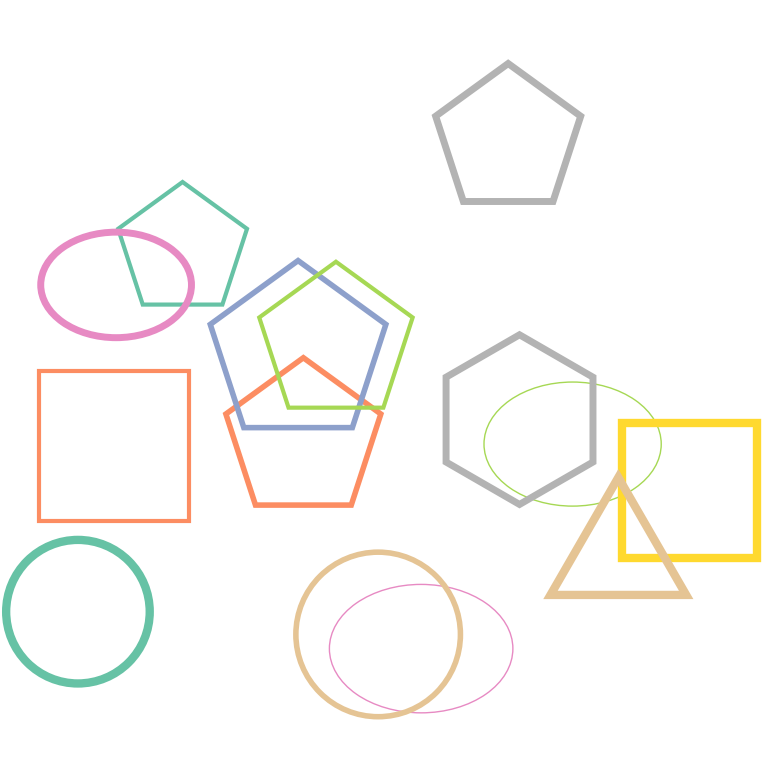[{"shape": "circle", "thickness": 3, "radius": 0.47, "center": [0.101, 0.206]}, {"shape": "pentagon", "thickness": 1.5, "radius": 0.44, "center": [0.237, 0.676]}, {"shape": "square", "thickness": 1.5, "radius": 0.49, "center": [0.148, 0.421]}, {"shape": "pentagon", "thickness": 2, "radius": 0.53, "center": [0.394, 0.43]}, {"shape": "pentagon", "thickness": 2, "radius": 0.6, "center": [0.387, 0.542]}, {"shape": "oval", "thickness": 2.5, "radius": 0.49, "center": [0.151, 0.63]}, {"shape": "oval", "thickness": 0.5, "radius": 0.6, "center": [0.547, 0.158]}, {"shape": "pentagon", "thickness": 1.5, "radius": 0.52, "center": [0.436, 0.555]}, {"shape": "oval", "thickness": 0.5, "radius": 0.58, "center": [0.744, 0.423]}, {"shape": "square", "thickness": 3, "radius": 0.44, "center": [0.895, 0.363]}, {"shape": "triangle", "thickness": 3, "radius": 0.51, "center": [0.803, 0.278]}, {"shape": "circle", "thickness": 2, "radius": 0.53, "center": [0.491, 0.176]}, {"shape": "hexagon", "thickness": 2.5, "radius": 0.55, "center": [0.675, 0.455]}, {"shape": "pentagon", "thickness": 2.5, "radius": 0.5, "center": [0.66, 0.818]}]